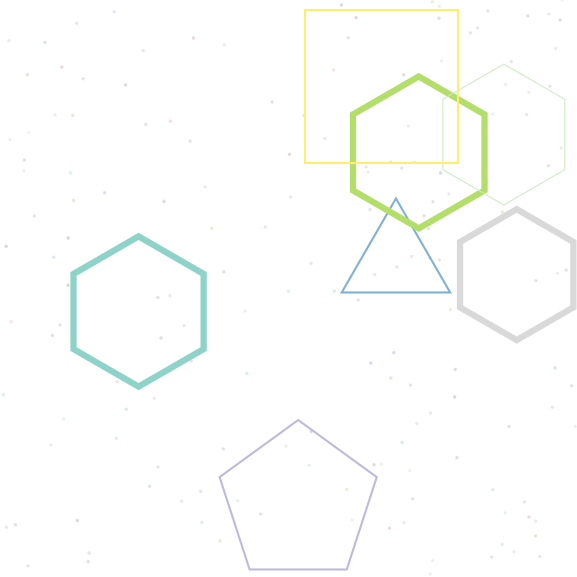[{"shape": "hexagon", "thickness": 3, "radius": 0.65, "center": [0.24, 0.46]}, {"shape": "pentagon", "thickness": 1, "radius": 0.72, "center": [0.516, 0.129]}, {"shape": "triangle", "thickness": 1, "radius": 0.54, "center": [0.686, 0.547]}, {"shape": "hexagon", "thickness": 3, "radius": 0.66, "center": [0.725, 0.735]}, {"shape": "hexagon", "thickness": 3, "radius": 0.57, "center": [0.895, 0.524]}, {"shape": "hexagon", "thickness": 0.5, "radius": 0.61, "center": [0.872, 0.766]}, {"shape": "square", "thickness": 1, "radius": 0.66, "center": [0.661, 0.85]}]